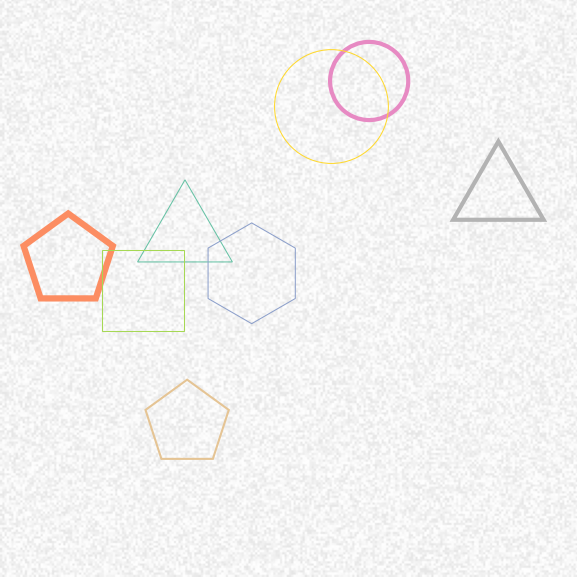[{"shape": "triangle", "thickness": 0.5, "radius": 0.47, "center": [0.32, 0.593]}, {"shape": "pentagon", "thickness": 3, "radius": 0.41, "center": [0.118, 0.548]}, {"shape": "hexagon", "thickness": 0.5, "radius": 0.44, "center": [0.436, 0.526]}, {"shape": "circle", "thickness": 2, "radius": 0.34, "center": [0.639, 0.859]}, {"shape": "square", "thickness": 0.5, "radius": 0.35, "center": [0.248, 0.496]}, {"shape": "circle", "thickness": 0.5, "radius": 0.49, "center": [0.574, 0.815]}, {"shape": "pentagon", "thickness": 1, "radius": 0.38, "center": [0.324, 0.266]}, {"shape": "triangle", "thickness": 2, "radius": 0.45, "center": [0.863, 0.664]}]